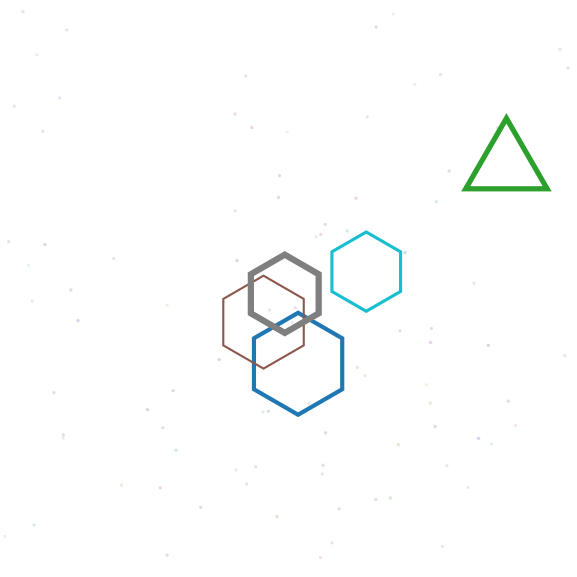[{"shape": "hexagon", "thickness": 2, "radius": 0.44, "center": [0.516, 0.369]}, {"shape": "triangle", "thickness": 2.5, "radius": 0.41, "center": [0.877, 0.713]}, {"shape": "hexagon", "thickness": 1, "radius": 0.4, "center": [0.456, 0.441]}, {"shape": "hexagon", "thickness": 3, "radius": 0.34, "center": [0.493, 0.49]}, {"shape": "hexagon", "thickness": 1.5, "radius": 0.34, "center": [0.634, 0.529]}]